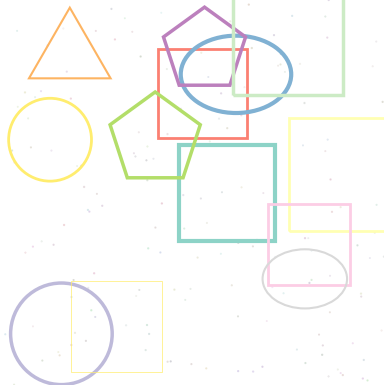[{"shape": "square", "thickness": 3, "radius": 0.62, "center": [0.588, 0.498]}, {"shape": "square", "thickness": 2, "radius": 0.73, "center": [0.896, 0.547]}, {"shape": "circle", "thickness": 2.5, "radius": 0.66, "center": [0.159, 0.133]}, {"shape": "square", "thickness": 2, "radius": 0.58, "center": [0.526, 0.756]}, {"shape": "oval", "thickness": 3, "radius": 0.72, "center": [0.613, 0.807]}, {"shape": "triangle", "thickness": 1.5, "radius": 0.61, "center": [0.181, 0.858]}, {"shape": "pentagon", "thickness": 2.5, "radius": 0.62, "center": [0.403, 0.638]}, {"shape": "square", "thickness": 2, "radius": 0.53, "center": [0.803, 0.365]}, {"shape": "oval", "thickness": 1.5, "radius": 0.55, "center": [0.792, 0.276]}, {"shape": "pentagon", "thickness": 2.5, "radius": 0.56, "center": [0.531, 0.869]}, {"shape": "square", "thickness": 2.5, "radius": 0.71, "center": [0.748, 0.895]}, {"shape": "circle", "thickness": 2, "radius": 0.54, "center": [0.13, 0.637]}, {"shape": "square", "thickness": 0.5, "radius": 0.59, "center": [0.302, 0.151]}]